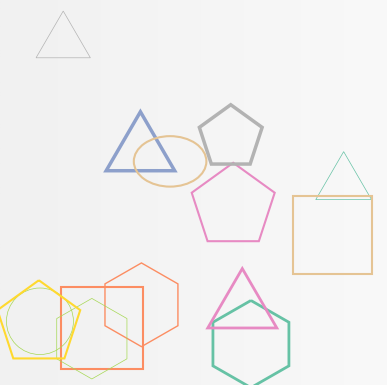[{"shape": "triangle", "thickness": 0.5, "radius": 0.42, "center": [0.887, 0.523]}, {"shape": "hexagon", "thickness": 2, "radius": 0.57, "center": [0.648, 0.106]}, {"shape": "hexagon", "thickness": 1, "radius": 0.54, "center": [0.365, 0.208]}, {"shape": "square", "thickness": 1.5, "radius": 0.53, "center": [0.263, 0.147]}, {"shape": "triangle", "thickness": 2.5, "radius": 0.51, "center": [0.362, 0.608]}, {"shape": "triangle", "thickness": 2, "radius": 0.51, "center": [0.625, 0.2]}, {"shape": "pentagon", "thickness": 1.5, "radius": 0.56, "center": [0.602, 0.465]}, {"shape": "hexagon", "thickness": 0.5, "radius": 0.52, "center": [0.237, 0.12]}, {"shape": "circle", "thickness": 0.5, "radius": 0.43, "center": [0.103, 0.165]}, {"shape": "pentagon", "thickness": 1.5, "radius": 0.56, "center": [0.1, 0.16]}, {"shape": "square", "thickness": 1.5, "radius": 0.51, "center": [0.859, 0.389]}, {"shape": "oval", "thickness": 1.5, "radius": 0.47, "center": [0.439, 0.581]}, {"shape": "triangle", "thickness": 0.5, "radius": 0.4, "center": [0.163, 0.89]}, {"shape": "pentagon", "thickness": 2.5, "radius": 0.43, "center": [0.595, 0.643]}]